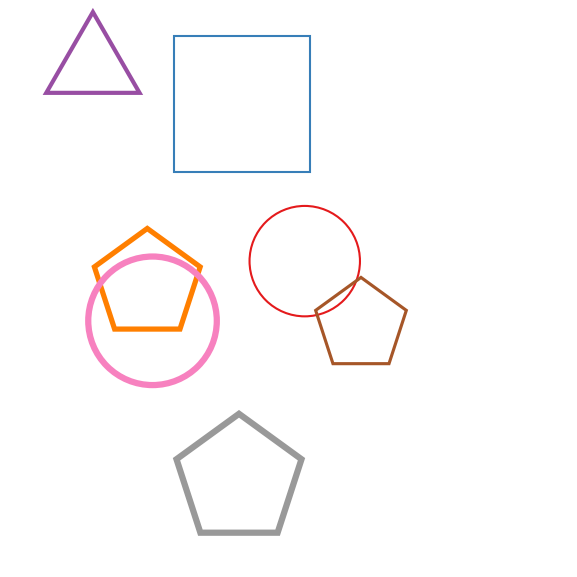[{"shape": "circle", "thickness": 1, "radius": 0.48, "center": [0.528, 0.547]}, {"shape": "square", "thickness": 1, "radius": 0.59, "center": [0.419, 0.819]}, {"shape": "triangle", "thickness": 2, "radius": 0.47, "center": [0.161, 0.885]}, {"shape": "pentagon", "thickness": 2.5, "radius": 0.48, "center": [0.255, 0.507]}, {"shape": "pentagon", "thickness": 1.5, "radius": 0.41, "center": [0.625, 0.436]}, {"shape": "circle", "thickness": 3, "radius": 0.56, "center": [0.264, 0.444]}, {"shape": "pentagon", "thickness": 3, "radius": 0.57, "center": [0.414, 0.169]}]